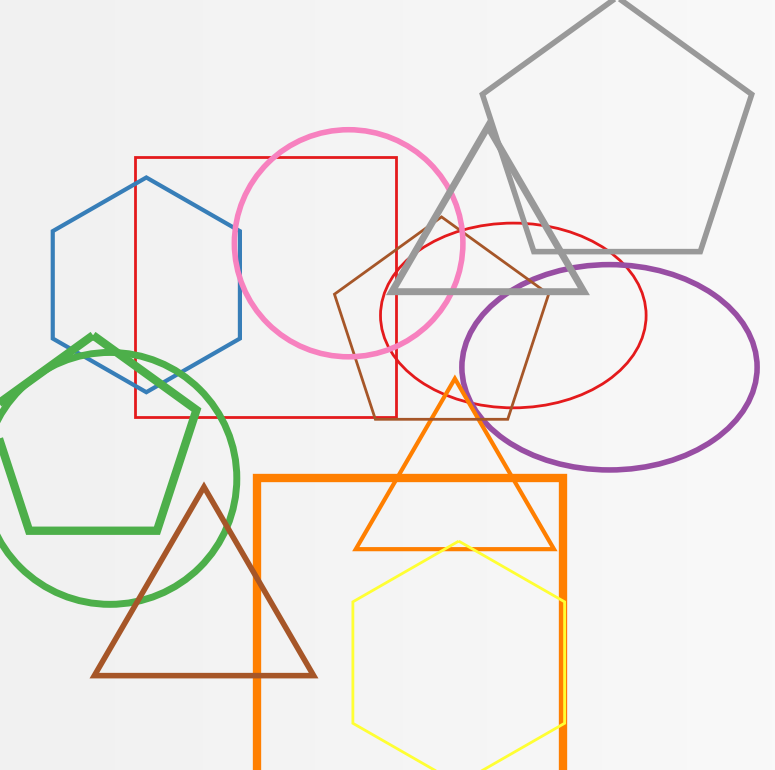[{"shape": "square", "thickness": 1, "radius": 0.84, "center": [0.342, 0.627]}, {"shape": "oval", "thickness": 1, "radius": 0.86, "center": [0.662, 0.59]}, {"shape": "hexagon", "thickness": 1.5, "radius": 0.7, "center": [0.189, 0.63]}, {"shape": "circle", "thickness": 2.5, "radius": 0.82, "center": [0.142, 0.379]}, {"shape": "pentagon", "thickness": 3, "radius": 0.7, "center": [0.12, 0.424]}, {"shape": "oval", "thickness": 2, "radius": 0.95, "center": [0.786, 0.523]}, {"shape": "triangle", "thickness": 1.5, "radius": 0.74, "center": [0.587, 0.361]}, {"shape": "square", "thickness": 3, "radius": 0.99, "center": [0.529, 0.182]}, {"shape": "hexagon", "thickness": 1, "radius": 0.79, "center": [0.592, 0.14]}, {"shape": "triangle", "thickness": 2, "radius": 0.82, "center": [0.263, 0.204]}, {"shape": "pentagon", "thickness": 1, "radius": 0.73, "center": [0.57, 0.573]}, {"shape": "circle", "thickness": 2, "radius": 0.74, "center": [0.45, 0.684]}, {"shape": "pentagon", "thickness": 2, "radius": 0.91, "center": [0.796, 0.821]}, {"shape": "triangle", "thickness": 2.5, "radius": 0.71, "center": [0.63, 0.693]}]